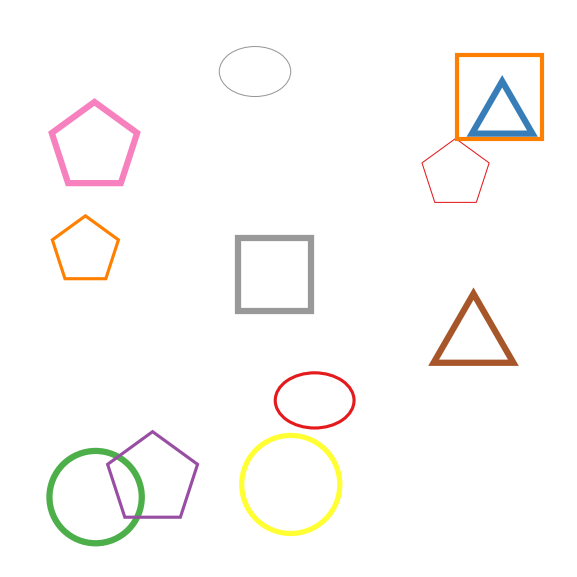[{"shape": "pentagon", "thickness": 0.5, "radius": 0.31, "center": [0.789, 0.698]}, {"shape": "oval", "thickness": 1.5, "radius": 0.34, "center": [0.545, 0.306]}, {"shape": "triangle", "thickness": 3, "radius": 0.3, "center": [0.87, 0.798]}, {"shape": "circle", "thickness": 3, "radius": 0.4, "center": [0.166, 0.138]}, {"shape": "pentagon", "thickness": 1.5, "radius": 0.41, "center": [0.264, 0.17]}, {"shape": "square", "thickness": 2, "radius": 0.36, "center": [0.865, 0.832]}, {"shape": "pentagon", "thickness": 1.5, "radius": 0.3, "center": [0.148, 0.565]}, {"shape": "circle", "thickness": 2.5, "radius": 0.42, "center": [0.503, 0.16]}, {"shape": "triangle", "thickness": 3, "radius": 0.4, "center": [0.82, 0.411]}, {"shape": "pentagon", "thickness": 3, "radius": 0.39, "center": [0.164, 0.745]}, {"shape": "square", "thickness": 3, "radius": 0.32, "center": [0.476, 0.524]}, {"shape": "oval", "thickness": 0.5, "radius": 0.31, "center": [0.442, 0.875]}]